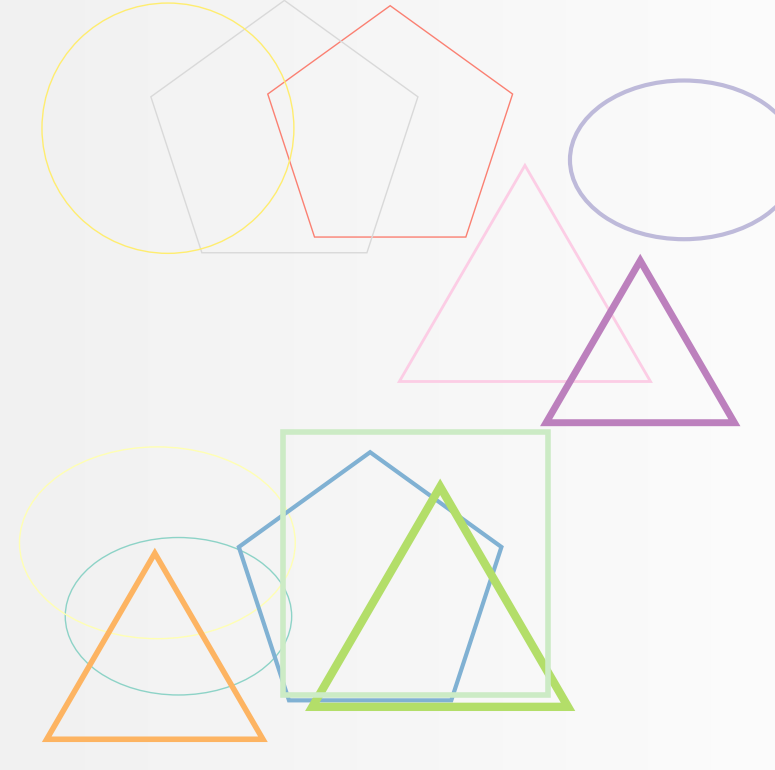[{"shape": "oval", "thickness": 0.5, "radius": 0.73, "center": [0.23, 0.2]}, {"shape": "oval", "thickness": 0.5, "radius": 0.89, "center": [0.203, 0.295]}, {"shape": "oval", "thickness": 1.5, "radius": 0.74, "center": [0.883, 0.792]}, {"shape": "pentagon", "thickness": 0.5, "radius": 0.83, "center": [0.503, 0.827]}, {"shape": "pentagon", "thickness": 1.5, "radius": 0.89, "center": [0.478, 0.235]}, {"shape": "triangle", "thickness": 2, "radius": 0.81, "center": [0.2, 0.12]}, {"shape": "triangle", "thickness": 3, "radius": 0.95, "center": [0.568, 0.177]}, {"shape": "triangle", "thickness": 1, "radius": 0.94, "center": [0.677, 0.598]}, {"shape": "pentagon", "thickness": 0.5, "radius": 0.91, "center": [0.367, 0.818]}, {"shape": "triangle", "thickness": 2.5, "radius": 0.7, "center": [0.826, 0.521]}, {"shape": "square", "thickness": 2, "radius": 0.85, "center": [0.536, 0.268]}, {"shape": "circle", "thickness": 0.5, "radius": 0.81, "center": [0.217, 0.834]}]